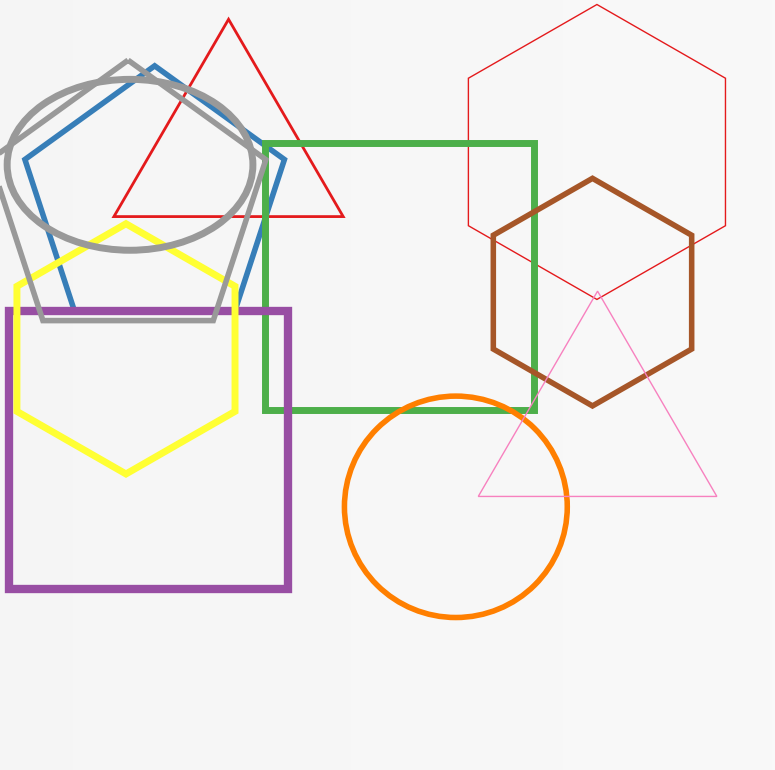[{"shape": "triangle", "thickness": 1, "radius": 0.85, "center": [0.295, 0.804]}, {"shape": "hexagon", "thickness": 0.5, "radius": 0.96, "center": [0.77, 0.803]}, {"shape": "pentagon", "thickness": 2, "radius": 0.88, "center": [0.2, 0.738]}, {"shape": "square", "thickness": 2.5, "radius": 0.87, "center": [0.515, 0.641]}, {"shape": "square", "thickness": 3, "radius": 0.9, "center": [0.192, 0.416]}, {"shape": "circle", "thickness": 2, "radius": 0.72, "center": [0.588, 0.342]}, {"shape": "hexagon", "thickness": 2.5, "radius": 0.81, "center": [0.163, 0.547]}, {"shape": "hexagon", "thickness": 2, "radius": 0.74, "center": [0.765, 0.621]}, {"shape": "triangle", "thickness": 0.5, "radius": 0.89, "center": [0.771, 0.444]}, {"shape": "pentagon", "thickness": 2, "radius": 0.93, "center": [0.165, 0.735]}, {"shape": "oval", "thickness": 2.5, "radius": 0.79, "center": [0.168, 0.786]}]